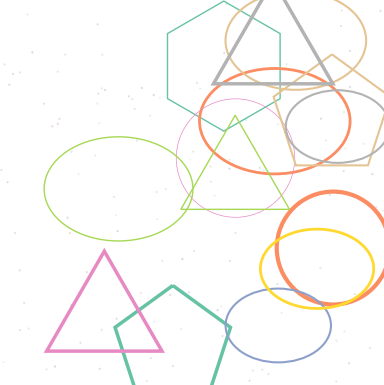[{"shape": "pentagon", "thickness": 2.5, "radius": 0.79, "center": [0.449, 0.101]}, {"shape": "hexagon", "thickness": 1, "radius": 0.84, "center": [0.581, 0.828]}, {"shape": "oval", "thickness": 2, "radius": 0.98, "center": [0.714, 0.685]}, {"shape": "circle", "thickness": 3, "radius": 0.73, "center": [0.865, 0.356]}, {"shape": "oval", "thickness": 1.5, "radius": 0.68, "center": [0.723, 0.155]}, {"shape": "triangle", "thickness": 2.5, "radius": 0.87, "center": [0.271, 0.175]}, {"shape": "circle", "thickness": 0.5, "radius": 0.77, "center": [0.612, 0.589]}, {"shape": "oval", "thickness": 1, "radius": 0.97, "center": [0.308, 0.509]}, {"shape": "triangle", "thickness": 1, "radius": 0.81, "center": [0.611, 0.538]}, {"shape": "oval", "thickness": 2, "radius": 0.74, "center": [0.823, 0.302]}, {"shape": "pentagon", "thickness": 1.5, "radius": 0.8, "center": [0.862, 0.699]}, {"shape": "oval", "thickness": 1.5, "radius": 0.91, "center": [0.768, 0.895]}, {"shape": "triangle", "thickness": 2.5, "radius": 0.89, "center": [0.709, 0.872]}, {"shape": "oval", "thickness": 1.5, "radius": 0.67, "center": [0.877, 0.671]}]